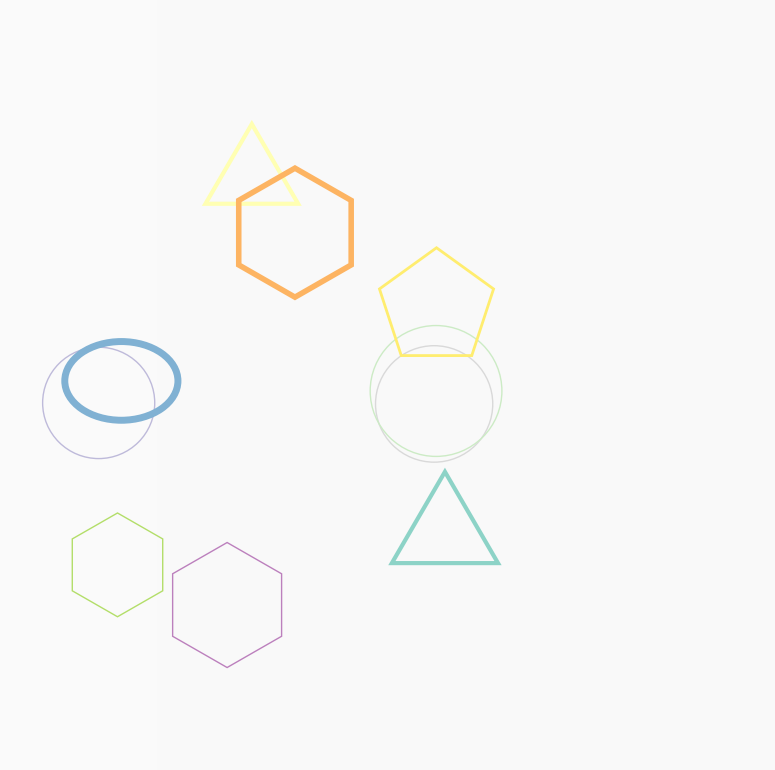[{"shape": "triangle", "thickness": 1.5, "radius": 0.4, "center": [0.574, 0.308]}, {"shape": "triangle", "thickness": 1.5, "radius": 0.35, "center": [0.325, 0.77]}, {"shape": "circle", "thickness": 0.5, "radius": 0.36, "center": [0.127, 0.477]}, {"shape": "oval", "thickness": 2.5, "radius": 0.37, "center": [0.157, 0.505]}, {"shape": "hexagon", "thickness": 2, "radius": 0.42, "center": [0.381, 0.698]}, {"shape": "hexagon", "thickness": 0.5, "radius": 0.34, "center": [0.152, 0.266]}, {"shape": "circle", "thickness": 0.5, "radius": 0.38, "center": [0.56, 0.475]}, {"shape": "hexagon", "thickness": 0.5, "radius": 0.41, "center": [0.293, 0.214]}, {"shape": "circle", "thickness": 0.5, "radius": 0.42, "center": [0.563, 0.492]}, {"shape": "pentagon", "thickness": 1, "radius": 0.39, "center": [0.563, 0.601]}]